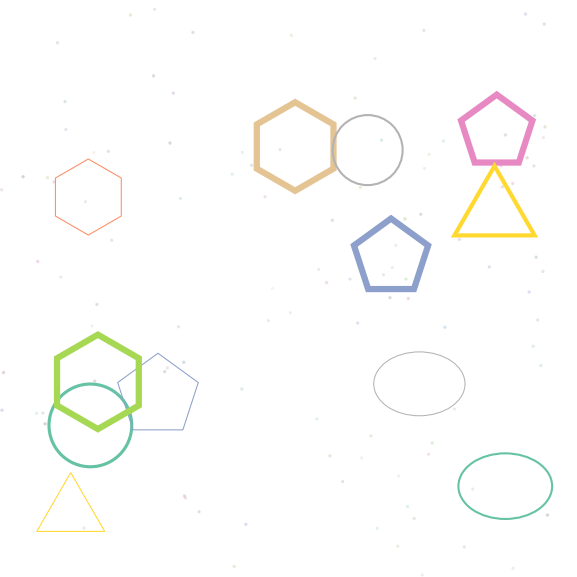[{"shape": "circle", "thickness": 1.5, "radius": 0.36, "center": [0.156, 0.263]}, {"shape": "oval", "thickness": 1, "radius": 0.41, "center": [0.875, 0.157]}, {"shape": "hexagon", "thickness": 0.5, "radius": 0.33, "center": [0.153, 0.658]}, {"shape": "pentagon", "thickness": 3, "radius": 0.34, "center": [0.677, 0.553]}, {"shape": "pentagon", "thickness": 0.5, "radius": 0.37, "center": [0.274, 0.314]}, {"shape": "pentagon", "thickness": 3, "radius": 0.33, "center": [0.86, 0.77]}, {"shape": "hexagon", "thickness": 3, "radius": 0.41, "center": [0.17, 0.338]}, {"shape": "triangle", "thickness": 2, "radius": 0.4, "center": [0.856, 0.632]}, {"shape": "triangle", "thickness": 0.5, "radius": 0.34, "center": [0.122, 0.113]}, {"shape": "hexagon", "thickness": 3, "radius": 0.38, "center": [0.511, 0.745]}, {"shape": "circle", "thickness": 1, "radius": 0.3, "center": [0.637, 0.739]}, {"shape": "oval", "thickness": 0.5, "radius": 0.39, "center": [0.726, 0.334]}]